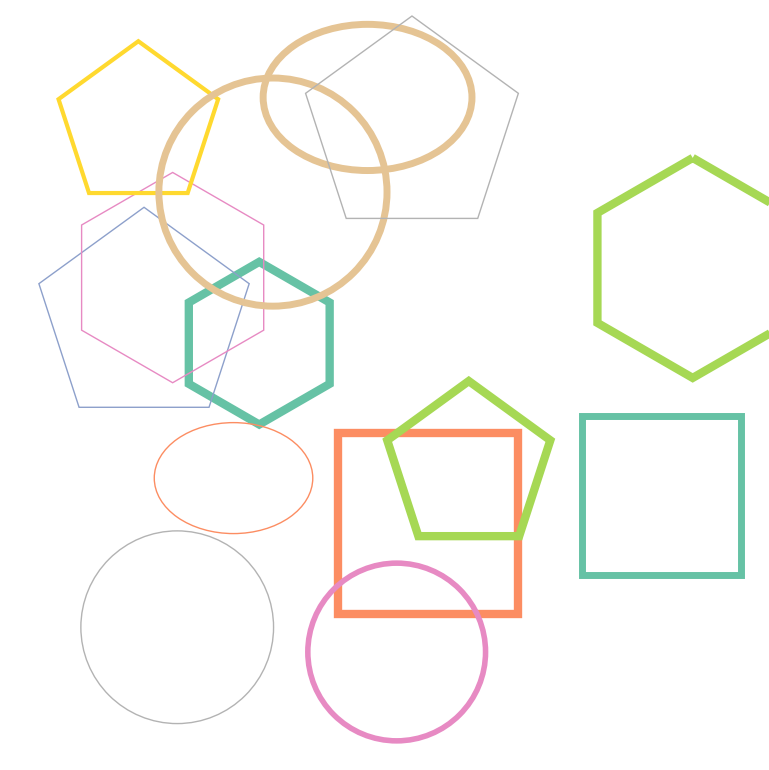[{"shape": "hexagon", "thickness": 3, "radius": 0.53, "center": [0.337, 0.554]}, {"shape": "square", "thickness": 2.5, "radius": 0.52, "center": [0.859, 0.357]}, {"shape": "oval", "thickness": 0.5, "radius": 0.51, "center": [0.303, 0.379]}, {"shape": "square", "thickness": 3, "radius": 0.58, "center": [0.556, 0.32]}, {"shape": "pentagon", "thickness": 0.5, "radius": 0.72, "center": [0.187, 0.587]}, {"shape": "circle", "thickness": 2, "radius": 0.58, "center": [0.515, 0.153]}, {"shape": "hexagon", "thickness": 0.5, "radius": 0.68, "center": [0.224, 0.639]}, {"shape": "hexagon", "thickness": 3, "radius": 0.71, "center": [0.9, 0.652]}, {"shape": "pentagon", "thickness": 3, "radius": 0.56, "center": [0.609, 0.394]}, {"shape": "pentagon", "thickness": 1.5, "radius": 0.54, "center": [0.18, 0.837]}, {"shape": "oval", "thickness": 2.5, "radius": 0.68, "center": [0.477, 0.873]}, {"shape": "circle", "thickness": 2.5, "radius": 0.74, "center": [0.354, 0.751]}, {"shape": "pentagon", "thickness": 0.5, "radius": 0.73, "center": [0.535, 0.834]}, {"shape": "circle", "thickness": 0.5, "radius": 0.63, "center": [0.23, 0.185]}]